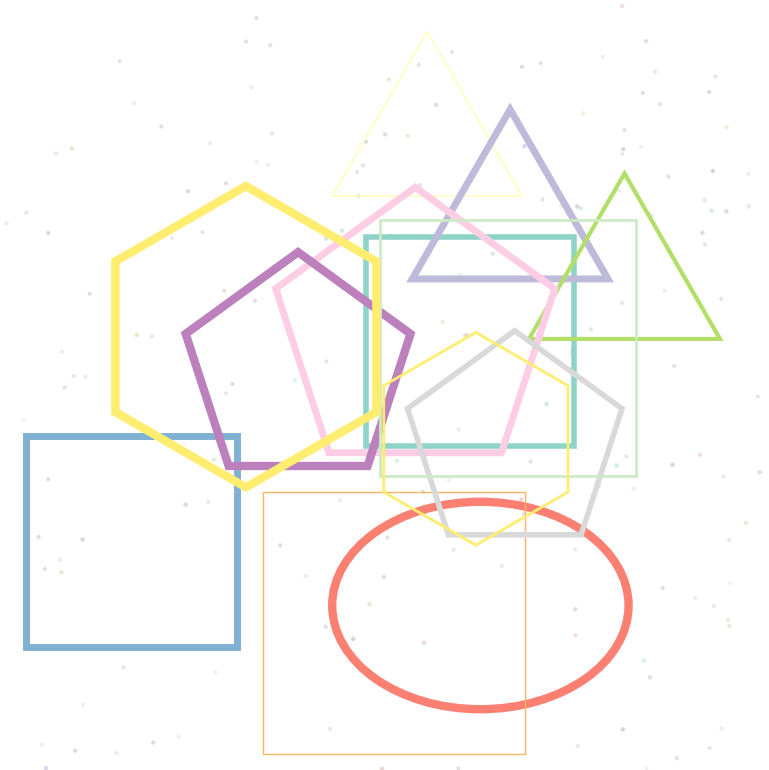[{"shape": "square", "thickness": 2, "radius": 0.68, "center": [0.611, 0.557]}, {"shape": "triangle", "thickness": 0.5, "radius": 0.71, "center": [0.555, 0.817]}, {"shape": "triangle", "thickness": 2.5, "radius": 0.73, "center": [0.662, 0.711]}, {"shape": "oval", "thickness": 3, "radius": 0.96, "center": [0.624, 0.214]}, {"shape": "square", "thickness": 2.5, "radius": 0.69, "center": [0.171, 0.297]}, {"shape": "square", "thickness": 0.5, "radius": 0.85, "center": [0.512, 0.191]}, {"shape": "triangle", "thickness": 1.5, "radius": 0.72, "center": [0.811, 0.631]}, {"shape": "pentagon", "thickness": 2.5, "radius": 0.95, "center": [0.539, 0.566]}, {"shape": "pentagon", "thickness": 2, "radius": 0.73, "center": [0.669, 0.424]}, {"shape": "pentagon", "thickness": 3, "radius": 0.77, "center": [0.387, 0.519]}, {"shape": "square", "thickness": 1, "radius": 0.83, "center": [0.66, 0.548]}, {"shape": "hexagon", "thickness": 1, "radius": 0.69, "center": [0.618, 0.43]}, {"shape": "hexagon", "thickness": 3, "radius": 0.98, "center": [0.319, 0.563]}]